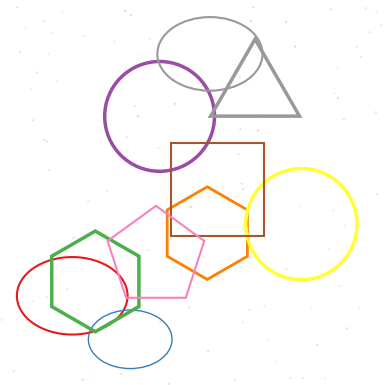[{"shape": "oval", "thickness": 1.5, "radius": 0.72, "center": [0.188, 0.232]}, {"shape": "oval", "thickness": 1, "radius": 0.54, "center": [0.338, 0.119]}, {"shape": "hexagon", "thickness": 2.5, "radius": 0.65, "center": [0.248, 0.269]}, {"shape": "circle", "thickness": 2.5, "radius": 0.71, "center": [0.415, 0.698]}, {"shape": "hexagon", "thickness": 2, "radius": 0.6, "center": [0.538, 0.395]}, {"shape": "circle", "thickness": 2.5, "radius": 0.72, "center": [0.783, 0.418]}, {"shape": "square", "thickness": 1.5, "radius": 0.6, "center": [0.566, 0.507]}, {"shape": "pentagon", "thickness": 1.5, "radius": 0.66, "center": [0.405, 0.333]}, {"shape": "triangle", "thickness": 2.5, "radius": 0.67, "center": [0.662, 0.765]}, {"shape": "oval", "thickness": 1.5, "radius": 0.68, "center": [0.545, 0.86]}]